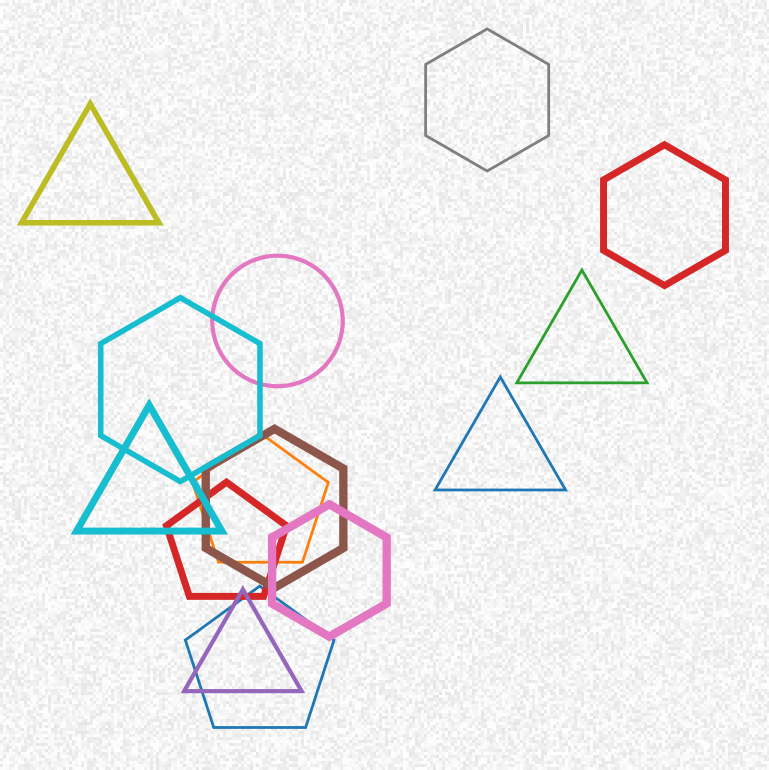[{"shape": "pentagon", "thickness": 1, "radius": 0.51, "center": [0.337, 0.137]}, {"shape": "triangle", "thickness": 1, "radius": 0.49, "center": [0.65, 0.413]}, {"shape": "pentagon", "thickness": 1, "radius": 0.46, "center": [0.338, 0.345]}, {"shape": "triangle", "thickness": 1, "radius": 0.49, "center": [0.756, 0.552]}, {"shape": "pentagon", "thickness": 2.5, "radius": 0.41, "center": [0.294, 0.292]}, {"shape": "hexagon", "thickness": 2.5, "radius": 0.46, "center": [0.863, 0.721]}, {"shape": "triangle", "thickness": 1.5, "radius": 0.44, "center": [0.315, 0.146]}, {"shape": "hexagon", "thickness": 3, "radius": 0.52, "center": [0.357, 0.34]}, {"shape": "hexagon", "thickness": 3, "radius": 0.43, "center": [0.428, 0.259]}, {"shape": "circle", "thickness": 1.5, "radius": 0.42, "center": [0.36, 0.583]}, {"shape": "hexagon", "thickness": 1, "radius": 0.46, "center": [0.633, 0.87]}, {"shape": "triangle", "thickness": 2, "radius": 0.51, "center": [0.117, 0.762]}, {"shape": "triangle", "thickness": 2.5, "radius": 0.54, "center": [0.194, 0.365]}, {"shape": "hexagon", "thickness": 2, "radius": 0.6, "center": [0.234, 0.494]}]